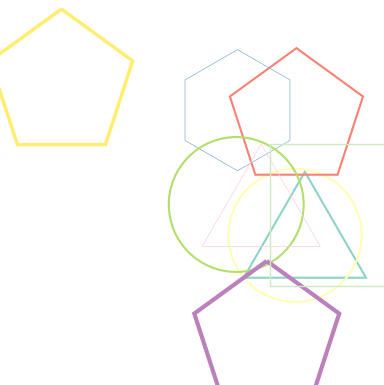[{"shape": "triangle", "thickness": 1.5, "radius": 0.92, "center": [0.792, 0.37]}, {"shape": "circle", "thickness": 1.5, "radius": 0.86, "center": [0.767, 0.389]}, {"shape": "pentagon", "thickness": 1.5, "radius": 0.91, "center": [0.77, 0.693]}, {"shape": "hexagon", "thickness": 0.5, "radius": 0.79, "center": [0.617, 0.714]}, {"shape": "circle", "thickness": 1.5, "radius": 0.88, "center": [0.614, 0.469]}, {"shape": "triangle", "thickness": 0.5, "radius": 0.89, "center": [0.678, 0.449]}, {"shape": "pentagon", "thickness": 3, "radius": 0.99, "center": [0.693, 0.124]}, {"shape": "square", "thickness": 1, "radius": 0.92, "center": [0.886, 0.441]}, {"shape": "pentagon", "thickness": 2.5, "radius": 0.97, "center": [0.16, 0.782]}]